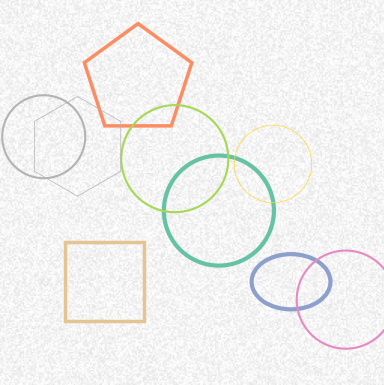[{"shape": "circle", "thickness": 3, "radius": 0.71, "center": [0.569, 0.453]}, {"shape": "pentagon", "thickness": 2.5, "radius": 0.73, "center": [0.359, 0.792]}, {"shape": "oval", "thickness": 3, "radius": 0.51, "center": [0.756, 0.268]}, {"shape": "circle", "thickness": 1.5, "radius": 0.64, "center": [0.898, 0.222]}, {"shape": "circle", "thickness": 1.5, "radius": 0.7, "center": [0.454, 0.588]}, {"shape": "circle", "thickness": 0.5, "radius": 0.5, "center": [0.709, 0.574]}, {"shape": "square", "thickness": 2.5, "radius": 0.51, "center": [0.271, 0.269]}, {"shape": "circle", "thickness": 1.5, "radius": 0.54, "center": [0.114, 0.645]}, {"shape": "hexagon", "thickness": 0.5, "radius": 0.65, "center": [0.201, 0.62]}]